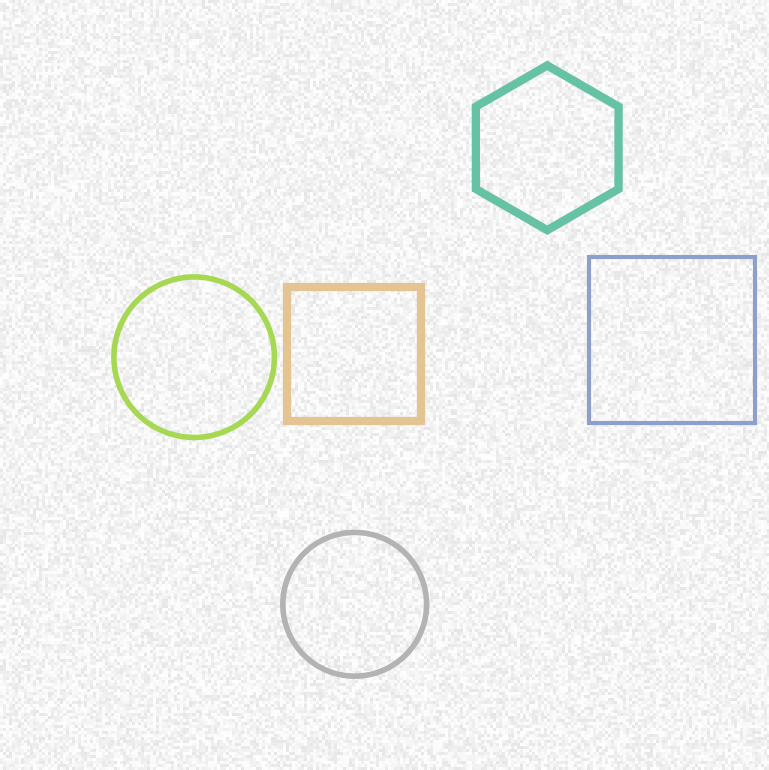[{"shape": "hexagon", "thickness": 3, "radius": 0.53, "center": [0.711, 0.808]}, {"shape": "square", "thickness": 1.5, "radius": 0.54, "center": [0.873, 0.558]}, {"shape": "circle", "thickness": 2, "radius": 0.52, "center": [0.252, 0.536]}, {"shape": "square", "thickness": 3, "radius": 0.44, "center": [0.459, 0.541]}, {"shape": "circle", "thickness": 2, "radius": 0.47, "center": [0.461, 0.215]}]